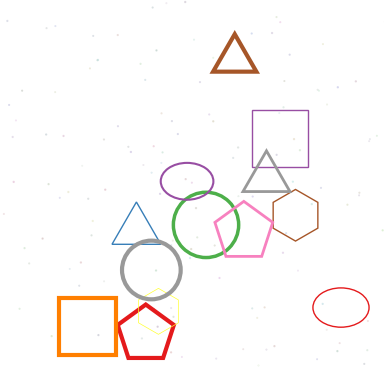[{"shape": "oval", "thickness": 1, "radius": 0.36, "center": [0.886, 0.201]}, {"shape": "pentagon", "thickness": 3, "radius": 0.38, "center": [0.379, 0.132]}, {"shape": "triangle", "thickness": 1, "radius": 0.37, "center": [0.354, 0.402]}, {"shape": "circle", "thickness": 2.5, "radius": 0.42, "center": [0.535, 0.416]}, {"shape": "oval", "thickness": 1.5, "radius": 0.34, "center": [0.486, 0.529]}, {"shape": "square", "thickness": 1, "radius": 0.37, "center": [0.727, 0.64]}, {"shape": "square", "thickness": 3, "radius": 0.37, "center": [0.228, 0.152]}, {"shape": "hexagon", "thickness": 0.5, "radius": 0.3, "center": [0.412, 0.191]}, {"shape": "hexagon", "thickness": 1, "radius": 0.34, "center": [0.768, 0.441]}, {"shape": "triangle", "thickness": 3, "radius": 0.32, "center": [0.61, 0.846]}, {"shape": "pentagon", "thickness": 2, "radius": 0.39, "center": [0.633, 0.398]}, {"shape": "circle", "thickness": 3, "radius": 0.38, "center": [0.393, 0.299]}, {"shape": "triangle", "thickness": 2, "radius": 0.35, "center": [0.692, 0.538]}]